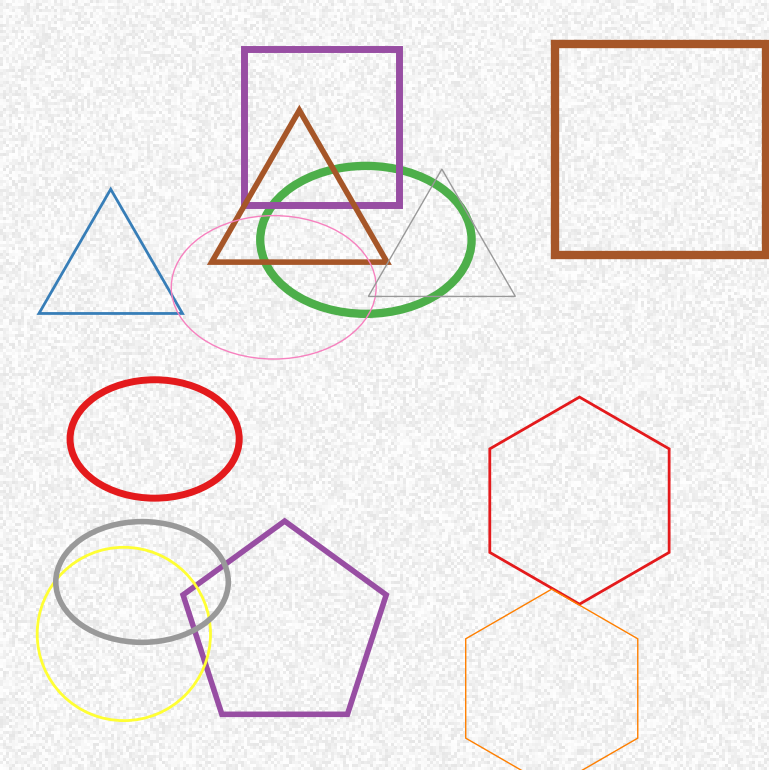[{"shape": "hexagon", "thickness": 1, "radius": 0.67, "center": [0.753, 0.35]}, {"shape": "oval", "thickness": 2.5, "radius": 0.55, "center": [0.201, 0.43]}, {"shape": "triangle", "thickness": 1, "radius": 0.54, "center": [0.144, 0.647]}, {"shape": "oval", "thickness": 3, "radius": 0.69, "center": [0.475, 0.689]}, {"shape": "pentagon", "thickness": 2, "radius": 0.69, "center": [0.37, 0.185]}, {"shape": "square", "thickness": 2.5, "radius": 0.51, "center": [0.418, 0.835]}, {"shape": "hexagon", "thickness": 0.5, "radius": 0.65, "center": [0.717, 0.106]}, {"shape": "circle", "thickness": 1, "radius": 0.56, "center": [0.161, 0.177]}, {"shape": "triangle", "thickness": 2, "radius": 0.66, "center": [0.389, 0.725]}, {"shape": "square", "thickness": 3, "radius": 0.69, "center": [0.858, 0.806]}, {"shape": "oval", "thickness": 0.5, "radius": 0.67, "center": [0.355, 0.627]}, {"shape": "triangle", "thickness": 0.5, "radius": 0.55, "center": [0.574, 0.67]}, {"shape": "oval", "thickness": 2, "radius": 0.56, "center": [0.184, 0.244]}]